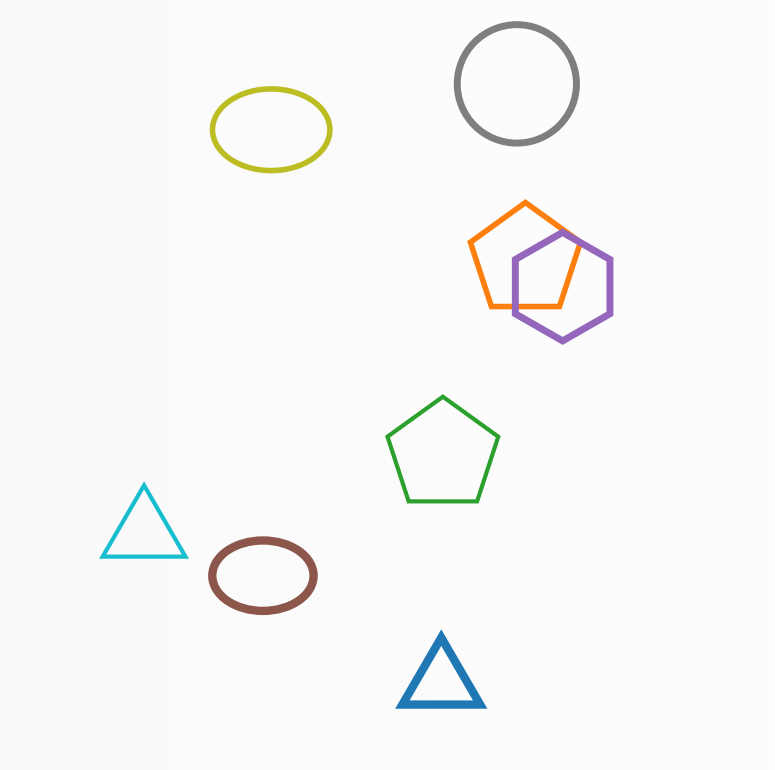[{"shape": "triangle", "thickness": 3, "radius": 0.29, "center": [0.569, 0.114]}, {"shape": "pentagon", "thickness": 2, "radius": 0.37, "center": [0.678, 0.662]}, {"shape": "pentagon", "thickness": 1.5, "radius": 0.38, "center": [0.571, 0.41]}, {"shape": "hexagon", "thickness": 2.5, "radius": 0.35, "center": [0.726, 0.628]}, {"shape": "oval", "thickness": 3, "radius": 0.33, "center": [0.339, 0.252]}, {"shape": "circle", "thickness": 2.5, "radius": 0.38, "center": [0.667, 0.891]}, {"shape": "oval", "thickness": 2, "radius": 0.38, "center": [0.35, 0.831]}, {"shape": "triangle", "thickness": 1.5, "radius": 0.31, "center": [0.186, 0.308]}]